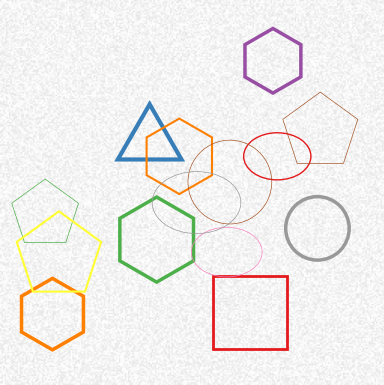[{"shape": "oval", "thickness": 1, "radius": 0.44, "center": [0.72, 0.594]}, {"shape": "square", "thickness": 2, "radius": 0.48, "center": [0.649, 0.187]}, {"shape": "triangle", "thickness": 3, "radius": 0.48, "center": [0.389, 0.634]}, {"shape": "hexagon", "thickness": 2.5, "radius": 0.55, "center": [0.407, 0.378]}, {"shape": "pentagon", "thickness": 0.5, "radius": 0.46, "center": [0.117, 0.444]}, {"shape": "hexagon", "thickness": 2.5, "radius": 0.42, "center": [0.709, 0.842]}, {"shape": "hexagon", "thickness": 1.5, "radius": 0.49, "center": [0.466, 0.594]}, {"shape": "hexagon", "thickness": 2.5, "radius": 0.46, "center": [0.136, 0.184]}, {"shape": "pentagon", "thickness": 1.5, "radius": 0.58, "center": [0.153, 0.336]}, {"shape": "pentagon", "thickness": 0.5, "radius": 0.51, "center": [0.832, 0.658]}, {"shape": "circle", "thickness": 0.5, "radius": 0.54, "center": [0.597, 0.527]}, {"shape": "oval", "thickness": 0.5, "radius": 0.46, "center": [0.589, 0.345]}, {"shape": "oval", "thickness": 0.5, "radius": 0.58, "center": [0.51, 0.474]}, {"shape": "circle", "thickness": 2.5, "radius": 0.41, "center": [0.825, 0.407]}]